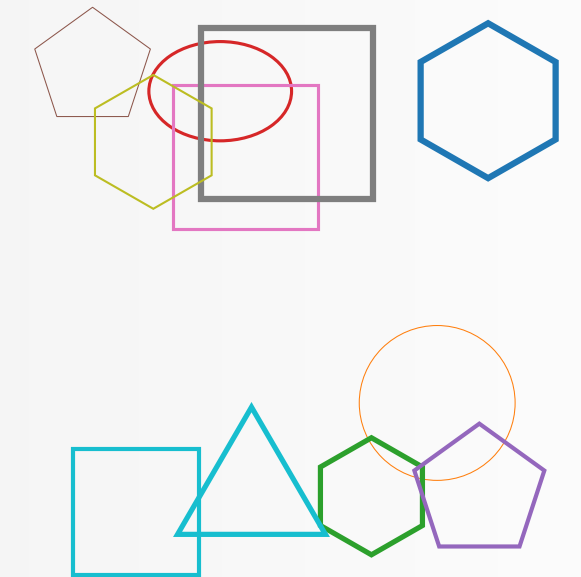[{"shape": "hexagon", "thickness": 3, "radius": 0.67, "center": [0.84, 0.825]}, {"shape": "circle", "thickness": 0.5, "radius": 0.67, "center": [0.752, 0.301]}, {"shape": "hexagon", "thickness": 2.5, "radius": 0.51, "center": [0.639, 0.14]}, {"shape": "oval", "thickness": 1.5, "radius": 0.61, "center": [0.379, 0.841]}, {"shape": "pentagon", "thickness": 2, "radius": 0.59, "center": [0.825, 0.148]}, {"shape": "pentagon", "thickness": 0.5, "radius": 0.52, "center": [0.159, 0.882]}, {"shape": "square", "thickness": 1.5, "radius": 0.63, "center": [0.422, 0.728]}, {"shape": "square", "thickness": 3, "radius": 0.74, "center": [0.494, 0.802]}, {"shape": "hexagon", "thickness": 1, "radius": 0.58, "center": [0.264, 0.753]}, {"shape": "square", "thickness": 2, "radius": 0.54, "center": [0.234, 0.113]}, {"shape": "triangle", "thickness": 2.5, "radius": 0.73, "center": [0.433, 0.147]}]